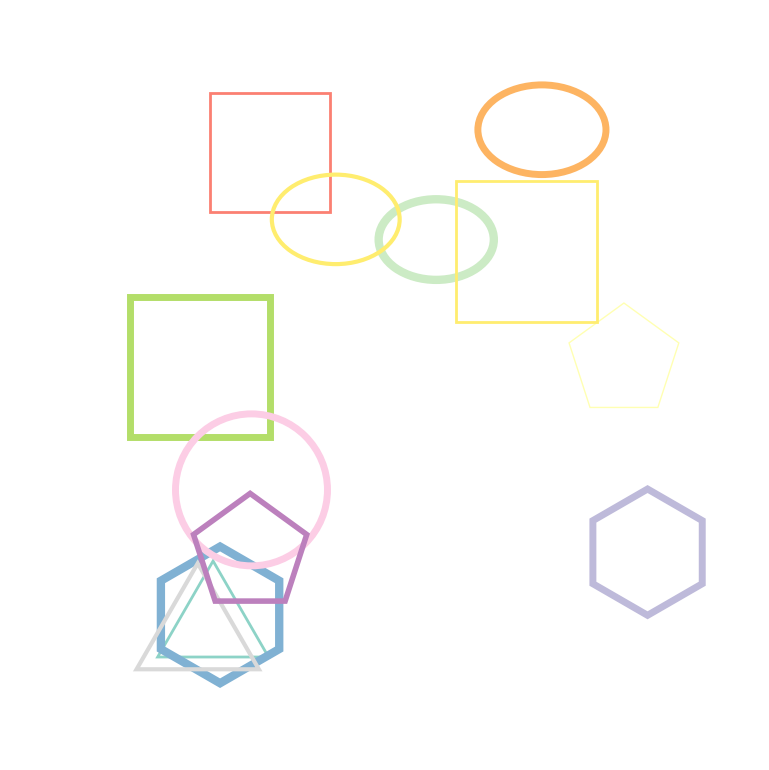[{"shape": "triangle", "thickness": 1, "radius": 0.42, "center": [0.277, 0.188]}, {"shape": "pentagon", "thickness": 0.5, "radius": 0.37, "center": [0.81, 0.531]}, {"shape": "hexagon", "thickness": 2.5, "radius": 0.41, "center": [0.841, 0.283]}, {"shape": "square", "thickness": 1, "radius": 0.39, "center": [0.351, 0.802]}, {"shape": "hexagon", "thickness": 3, "radius": 0.44, "center": [0.286, 0.201]}, {"shape": "oval", "thickness": 2.5, "radius": 0.42, "center": [0.704, 0.832]}, {"shape": "square", "thickness": 2.5, "radius": 0.45, "center": [0.26, 0.523]}, {"shape": "circle", "thickness": 2.5, "radius": 0.49, "center": [0.327, 0.364]}, {"shape": "triangle", "thickness": 1.5, "radius": 0.46, "center": [0.257, 0.177]}, {"shape": "pentagon", "thickness": 2, "radius": 0.39, "center": [0.325, 0.282]}, {"shape": "oval", "thickness": 3, "radius": 0.37, "center": [0.567, 0.689]}, {"shape": "square", "thickness": 1, "radius": 0.46, "center": [0.684, 0.673]}, {"shape": "oval", "thickness": 1.5, "radius": 0.42, "center": [0.436, 0.715]}]